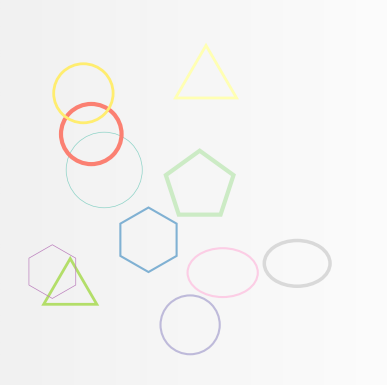[{"shape": "circle", "thickness": 0.5, "radius": 0.49, "center": [0.269, 0.558]}, {"shape": "triangle", "thickness": 2, "radius": 0.46, "center": [0.532, 0.791]}, {"shape": "circle", "thickness": 1.5, "radius": 0.38, "center": [0.491, 0.156]}, {"shape": "circle", "thickness": 3, "radius": 0.39, "center": [0.236, 0.652]}, {"shape": "hexagon", "thickness": 1.5, "radius": 0.42, "center": [0.383, 0.377]}, {"shape": "triangle", "thickness": 2, "radius": 0.4, "center": [0.181, 0.249]}, {"shape": "oval", "thickness": 1.5, "radius": 0.45, "center": [0.575, 0.292]}, {"shape": "oval", "thickness": 2.5, "radius": 0.42, "center": [0.767, 0.316]}, {"shape": "hexagon", "thickness": 0.5, "radius": 0.35, "center": [0.135, 0.295]}, {"shape": "pentagon", "thickness": 3, "radius": 0.46, "center": [0.515, 0.517]}, {"shape": "circle", "thickness": 2, "radius": 0.38, "center": [0.215, 0.758]}]